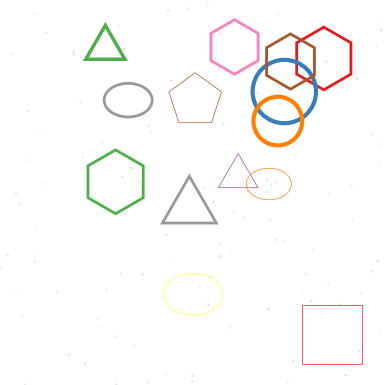[{"shape": "hexagon", "thickness": 2, "radius": 0.41, "center": [0.841, 0.848]}, {"shape": "square", "thickness": 0.5, "radius": 0.39, "center": [0.863, 0.131]}, {"shape": "circle", "thickness": 3, "radius": 0.41, "center": [0.739, 0.762]}, {"shape": "triangle", "thickness": 2.5, "radius": 0.29, "center": [0.274, 0.875]}, {"shape": "hexagon", "thickness": 2, "radius": 0.41, "center": [0.3, 0.528]}, {"shape": "triangle", "thickness": 0.5, "radius": 0.3, "center": [0.619, 0.542]}, {"shape": "circle", "thickness": 3, "radius": 0.32, "center": [0.722, 0.685]}, {"shape": "oval", "thickness": 0.5, "radius": 0.29, "center": [0.698, 0.522]}, {"shape": "oval", "thickness": 0.5, "radius": 0.39, "center": [0.502, 0.236]}, {"shape": "pentagon", "thickness": 0.5, "radius": 0.36, "center": [0.507, 0.739]}, {"shape": "hexagon", "thickness": 2, "radius": 0.36, "center": [0.755, 0.84]}, {"shape": "hexagon", "thickness": 2, "radius": 0.35, "center": [0.609, 0.878]}, {"shape": "triangle", "thickness": 2, "radius": 0.4, "center": [0.492, 0.461]}, {"shape": "oval", "thickness": 2, "radius": 0.31, "center": [0.333, 0.74]}]